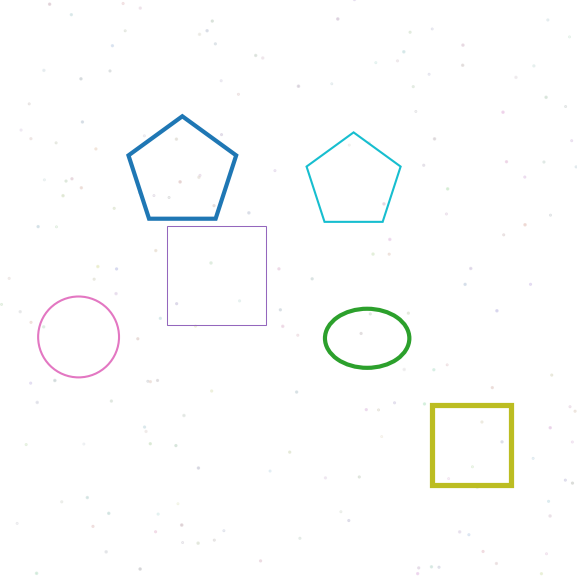[{"shape": "pentagon", "thickness": 2, "radius": 0.49, "center": [0.316, 0.7]}, {"shape": "oval", "thickness": 2, "radius": 0.37, "center": [0.636, 0.413]}, {"shape": "square", "thickness": 0.5, "radius": 0.43, "center": [0.375, 0.522]}, {"shape": "circle", "thickness": 1, "radius": 0.35, "center": [0.136, 0.416]}, {"shape": "square", "thickness": 2.5, "radius": 0.34, "center": [0.816, 0.229]}, {"shape": "pentagon", "thickness": 1, "radius": 0.43, "center": [0.612, 0.684]}]